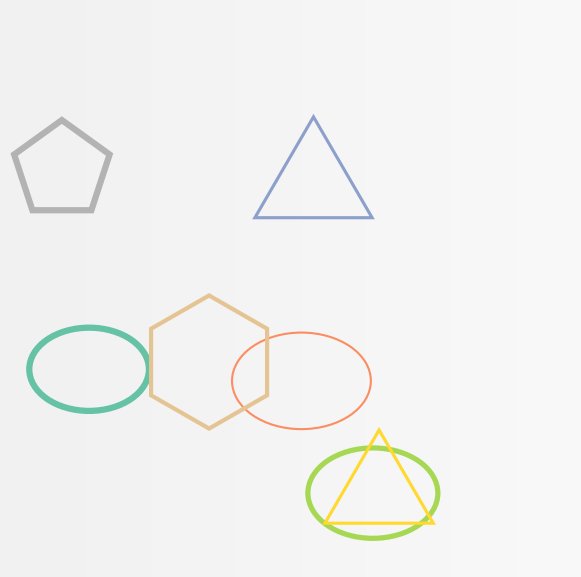[{"shape": "oval", "thickness": 3, "radius": 0.51, "center": [0.153, 0.36]}, {"shape": "oval", "thickness": 1, "radius": 0.6, "center": [0.519, 0.34]}, {"shape": "triangle", "thickness": 1.5, "radius": 0.58, "center": [0.539, 0.68]}, {"shape": "oval", "thickness": 2.5, "radius": 0.56, "center": [0.641, 0.145]}, {"shape": "triangle", "thickness": 1.5, "radius": 0.54, "center": [0.652, 0.147]}, {"shape": "hexagon", "thickness": 2, "radius": 0.58, "center": [0.36, 0.372]}, {"shape": "pentagon", "thickness": 3, "radius": 0.43, "center": [0.106, 0.705]}]